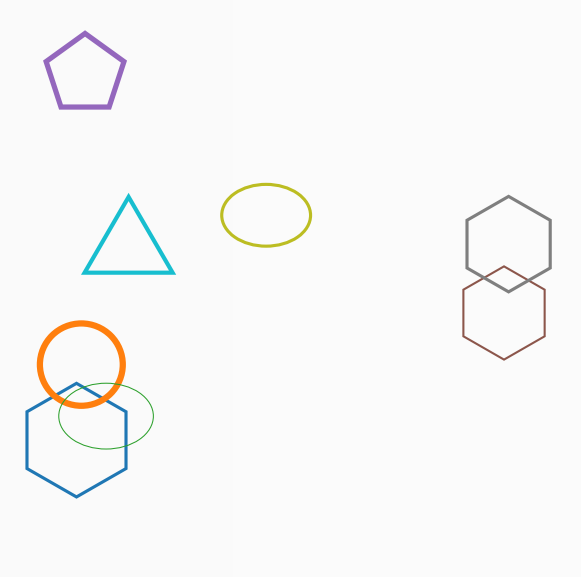[{"shape": "hexagon", "thickness": 1.5, "radius": 0.49, "center": [0.132, 0.237]}, {"shape": "circle", "thickness": 3, "radius": 0.36, "center": [0.14, 0.368]}, {"shape": "oval", "thickness": 0.5, "radius": 0.41, "center": [0.182, 0.279]}, {"shape": "pentagon", "thickness": 2.5, "radius": 0.35, "center": [0.146, 0.871]}, {"shape": "hexagon", "thickness": 1, "radius": 0.4, "center": [0.867, 0.457]}, {"shape": "hexagon", "thickness": 1.5, "radius": 0.41, "center": [0.875, 0.576]}, {"shape": "oval", "thickness": 1.5, "radius": 0.38, "center": [0.458, 0.626]}, {"shape": "triangle", "thickness": 2, "radius": 0.44, "center": [0.221, 0.571]}]